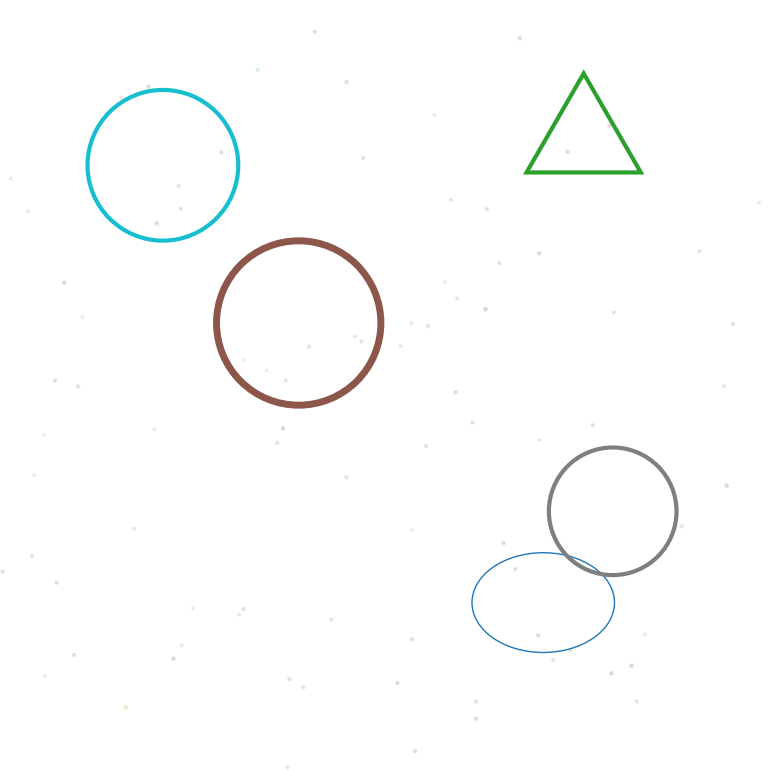[{"shape": "oval", "thickness": 0.5, "radius": 0.46, "center": [0.706, 0.217]}, {"shape": "triangle", "thickness": 1.5, "radius": 0.43, "center": [0.758, 0.819]}, {"shape": "circle", "thickness": 2.5, "radius": 0.53, "center": [0.388, 0.581]}, {"shape": "circle", "thickness": 1.5, "radius": 0.41, "center": [0.796, 0.336]}, {"shape": "circle", "thickness": 1.5, "radius": 0.49, "center": [0.212, 0.785]}]